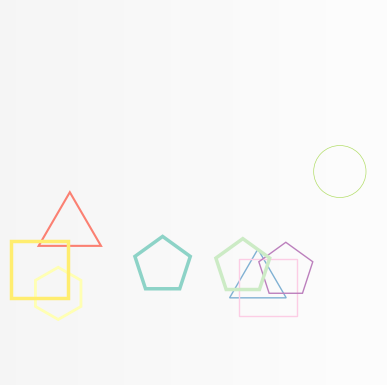[{"shape": "pentagon", "thickness": 2.5, "radius": 0.38, "center": [0.42, 0.311]}, {"shape": "hexagon", "thickness": 2, "radius": 0.34, "center": [0.15, 0.238]}, {"shape": "triangle", "thickness": 1.5, "radius": 0.46, "center": [0.18, 0.408]}, {"shape": "triangle", "thickness": 1, "radius": 0.42, "center": [0.666, 0.269]}, {"shape": "circle", "thickness": 0.5, "radius": 0.34, "center": [0.877, 0.554]}, {"shape": "square", "thickness": 1, "radius": 0.37, "center": [0.691, 0.254]}, {"shape": "pentagon", "thickness": 1, "radius": 0.37, "center": [0.738, 0.297]}, {"shape": "pentagon", "thickness": 2.5, "radius": 0.37, "center": [0.627, 0.307]}, {"shape": "square", "thickness": 2.5, "radius": 0.37, "center": [0.102, 0.3]}]